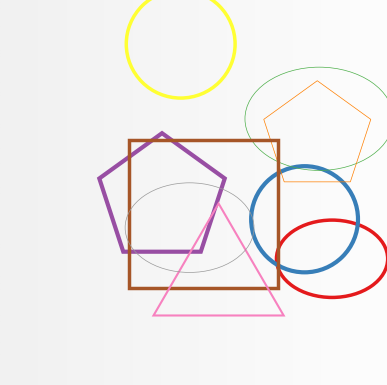[{"shape": "oval", "thickness": 2.5, "radius": 0.72, "center": [0.857, 0.328]}, {"shape": "circle", "thickness": 3, "radius": 0.69, "center": [0.786, 0.431]}, {"shape": "oval", "thickness": 0.5, "radius": 0.96, "center": [0.824, 0.691]}, {"shape": "pentagon", "thickness": 3, "radius": 0.85, "center": [0.418, 0.484]}, {"shape": "pentagon", "thickness": 0.5, "radius": 0.73, "center": [0.819, 0.645]}, {"shape": "circle", "thickness": 2.5, "radius": 0.7, "center": [0.466, 0.886]}, {"shape": "square", "thickness": 2.5, "radius": 0.96, "center": [0.525, 0.445]}, {"shape": "triangle", "thickness": 1.5, "radius": 0.97, "center": [0.564, 0.277]}, {"shape": "oval", "thickness": 0.5, "radius": 0.83, "center": [0.489, 0.409]}]